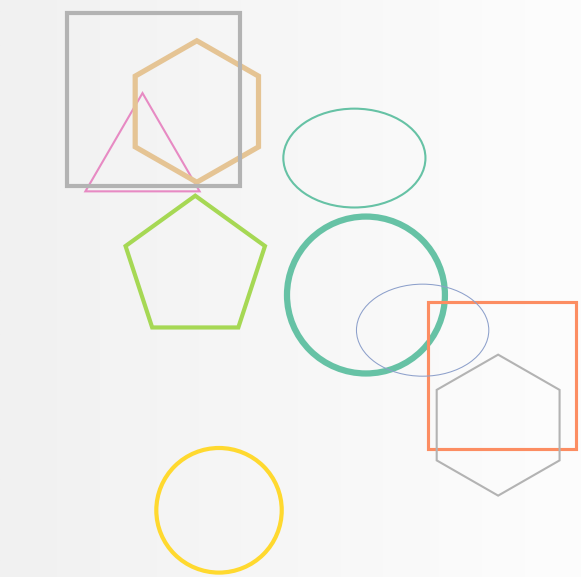[{"shape": "oval", "thickness": 1, "radius": 0.61, "center": [0.61, 0.725]}, {"shape": "circle", "thickness": 3, "radius": 0.68, "center": [0.63, 0.488]}, {"shape": "square", "thickness": 1.5, "radius": 0.64, "center": [0.864, 0.349]}, {"shape": "oval", "thickness": 0.5, "radius": 0.57, "center": [0.727, 0.427]}, {"shape": "triangle", "thickness": 1, "radius": 0.57, "center": [0.245, 0.725]}, {"shape": "pentagon", "thickness": 2, "radius": 0.63, "center": [0.336, 0.534]}, {"shape": "circle", "thickness": 2, "radius": 0.54, "center": [0.377, 0.116]}, {"shape": "hexagon", "thickness": 2.5, "radius": 0.61, "center": [0.339, 0.806]}, {"shape": "square", "thickness": 2, "radius": 0.75, "center": [0.264, 0.827]}, {"shape": "hexagon", "thickness": 1, "radius": 0.61, "center": [0.857, 0.263]}]